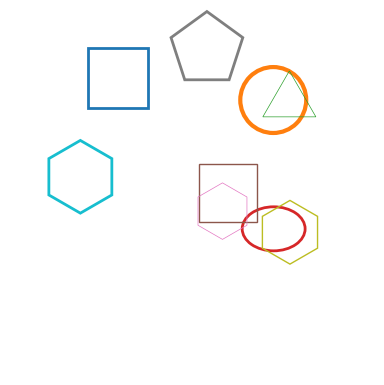[{"shape": "square", "thickness": 2, "radius": 0.39, "center": [0.306, 0.798]}, {"shape": "circle", "thickness": 3, "radius": 0.43, "center": [0.71, 0.74]}, {"shape": "triangle", "thickness": 0.5, "radius": 0.4, "center": [0.752, 0.736]}, {"shape": "oval", "thickness": 2, "radius": 0.41, "center": [0.711, 0.406]}, {"shape": "square", "thickness": 1, "radius": 0.38, "center": [0.593, 0.5]}, {"shape": "hexagon", "thickness": 0.5, "radius": 0.37, "center": [0.578, 0.452]}, {"shape": "pentagon", "thickness": 2, "radius": 0.49, "center": [0.537, 0.872]}, {"shape": "hexagon", "thickness": 1, "radius": 0.41, "center": [0.753, 0.397]}, {"shape": "hexagon", "thickness": 2, "radius": 0.47, "center": [0.209, 0.541]}]